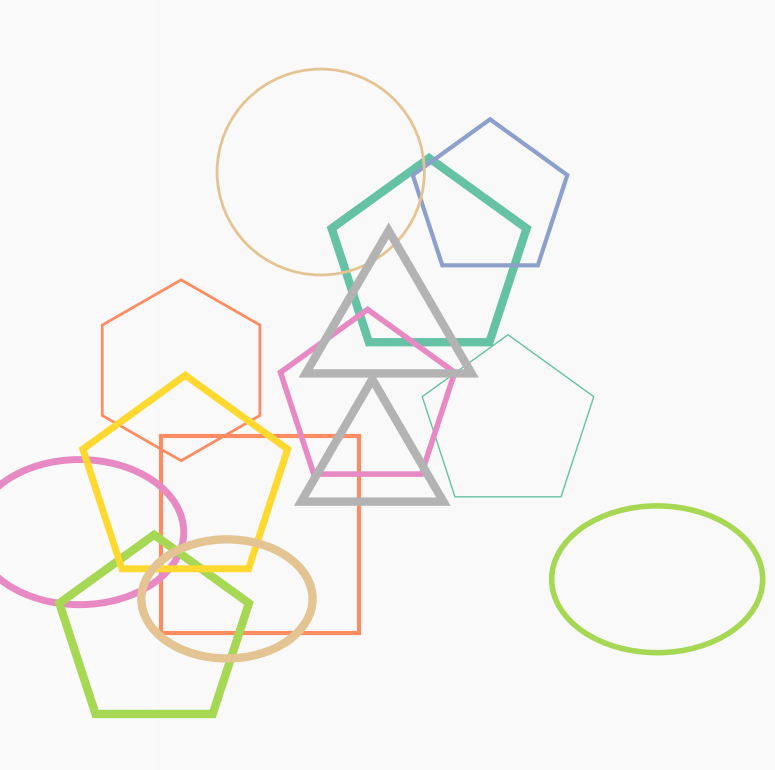[{"shape": "pentagon", "thickness": 3, "radius": 0.66, "center": [0.554, 0.663]}, {"shape": "pentagon", "thickness": 0.5, "radius": 0.58, "center": [0.655, 0.449]}, {"shape": "square", "thickness": 1.5, "radius": 0.64, "center": [0.336, 0.305]}, {"shape": "hexagon", "thickness": 1, "radius": 0.59, "center": [0.234, 0.519]}, {"shape": "pentagon", "thickness": 1.5, "radius": 0.52, "center": [0.632, 0.74]}, {"shape": "pentagon", "thickness": 2, "radius": 0.59, "center": [0.474, 0.48]}, {"shape": "oval", "thickness": 2.5, "radius": 0.67, "center": [0.103, 0.309]}, {"shape": "pentagon", "thickness": 3, "radius": 0.64, "center": [0.199, 0.177]}, {"shape": "oval", "thickness": 2, "radius": 0.68, "center": [0.848, 0.248]}, {"shape": "pentagon", "thickness": 2.5, "radius": 0.69, "center": [0.239, 0.374]}, {"shape": "oval", "thickness": 3, "radius": 0.55, "center": [0.293, 0.222]}, {"shape": "circle", "thickness": 1, "radius": 0.67, "center": [0.414, 0.777]}, {"shape": "triangle", "thickness": 3, "radius": 0.53, "center": [0.48, 0.402]}, {"shape": "triangle", "thickness": 3, "radius": 0.62, "center": [0.501, 0.577]}]